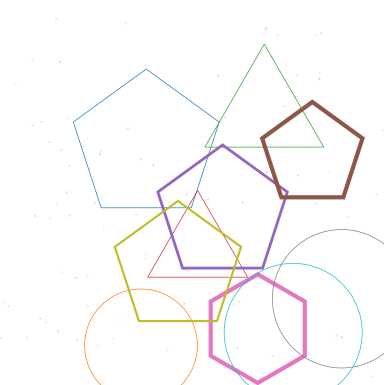[{"shape": "pentagon", "thickness": 0.5, "radius": 1.0, "center": [0.38, 0.621]}, {"shape": "circle", "thickness": 0.5, "radius": 0.73, "center": [0.366, 0.103]}, {"shape": "triangle", "thickness": 0.5, "radius": 0.89, "center": [0.687, 0.707]}, {"shape": "triangle", "thickness": 0.5, "radius": 0.75, "center": [0.513, 0.355]}, {"shape": "pentagon", "thickness": 2, "radius": 0.88, "center": [0.578, 0.447]}, {"shape": "pentagon", "thickness": 3, "radius": 0.68, "center": [0.811, 0.598]}, {"shape": "hexagon", "thickness": 3, "radius": 0.71, "center": [0.669, 0.146]}, {"shape": "circle", "thickness": 0.5, "radius": 0.9, "center": [0.887, 0.224]}, {"shape": "pentagon", "thickness": 1.5, "radius": 0.86, "center": [0.462, 0.306]}, {"shape": "circle", "thickness": 0.5, "radius": 0.9, "center": [0.762, 0.137]}]